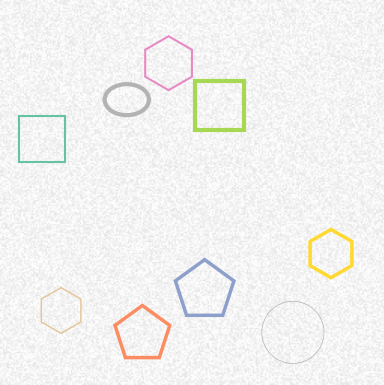[{"shape": "square", "thickness": 1.5, "radius": 0.3, "center": [0.109, 0.639]}, {"shape": "pentagon", "thickness": 2.5, "radius": 0.37, "center": [0.37, 0.132]}, {"shape": "pentagon", "thickness": 2.5, "radius": 0.4, "center": [0.532, 0.246]}, {"shape": "hexagon", "thickness": 1.5, "radius": 0.35, "center": [0.438, 0.836]}, {"shape": "square", "thickness": 3, "radius": 0.32, "center": [0.571, 0.726]}, {"shape": "hexagon", "thickness": 2.5, "radius": 0.31, "center": [0.86, 0.341]}, {"shape": "hexagon", "thickness": 1, "radius": 0.3, "center": [0.159, 0.194]}, {"shape": "circle", "thickness": 0.5, "radius": 0.4, "center": [0.761, 0.137]}, {"shape": "oval", "thickness": 3, "radius": 0.29, "center": [0.329, 0.741]}]